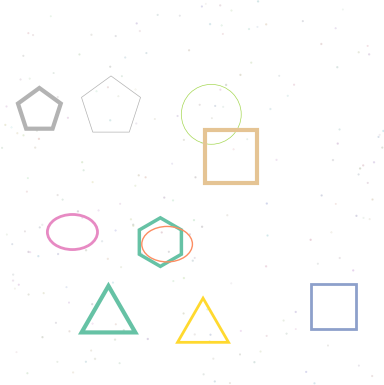[{"shape": "hexagon", "thickness": 2.5, "radius": 0.32, "center": [0.417, 0.371]}, {"shape": "triangle", "thickness": 3, "radius": 0.4, "center": [0.282, 0.177]}, {"shape": "oval", "thickness": 1, "radius": 0.33, "center": [0.434, 0.366]}, {"shape": "square", "thickness": 2, "radius": 0.3, "center": [0.866, 0.204]}, {"shape": "oval", "thickness": 2, "radius": 0.33, "center": [0.188, 0.397]}, {"shape": "circle", "thickness": 0.5, "radius": 0.39, "center": [0.549, 0.703]}, {"shape": "triangle", "thickness": 2, "radius": 0.38, "center": [0.527, 0.149]}, {"shape": "square", "thickness": 3, "radius": 0.34, "center": [0.599, 0.593]}, {"shape": "pentagon", "thickness": 0.5, "radius": 0.4, "center": [0.288, 0.722]}, {"shape": "pentagon", "thickness": 3, "radius": 0.29, "center": [0.102, 0.713]}]